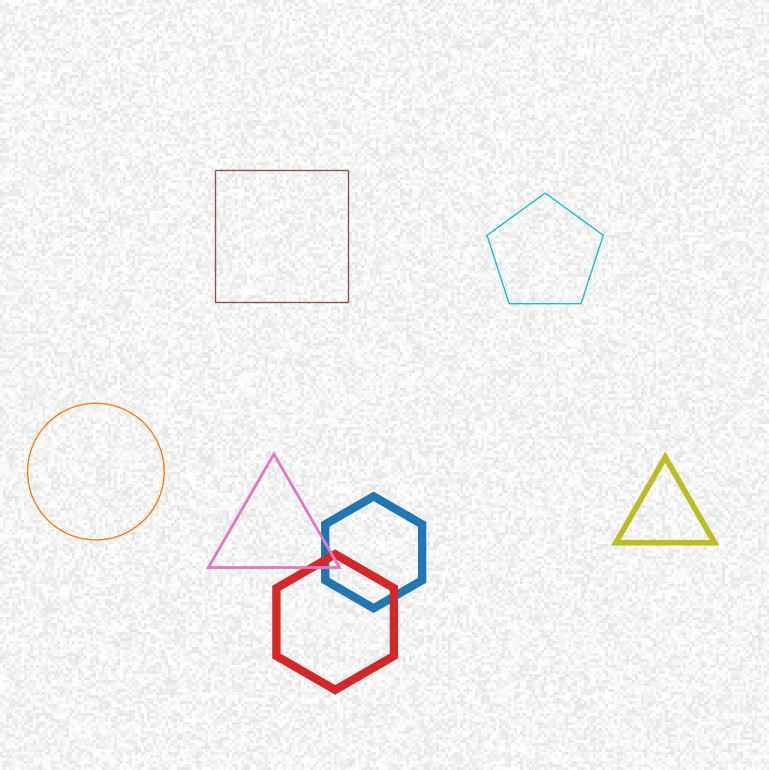[{"shape": "hexagon", "thickness": 3, "radius": 0.36, "center": [0.485, 0.283]}, {"shape": "circle", "thickness": 0.5, "radius": 0.44, "center": [0.125, 0.388]}, {"shape": "hexagon", "thickness": 3, "radius": 0.44, "center": [0.435, 0.192]}, {"shape": "square", "thickness": 0.5, "radius": 0.43, "center": [0.366, 0.694]}, {"shape": "triangle", "thickness": 1, "radius": 0.49, "center": [0.356, 0.312]}, {"shape": "triangle", "thickness": 2, "radius": 0.37, "center": [0.864, 0.332]}, {"shape": "pentagon", "thickness": 0.5, "radius": 0.4, "center": [0.708, 0.67]}]